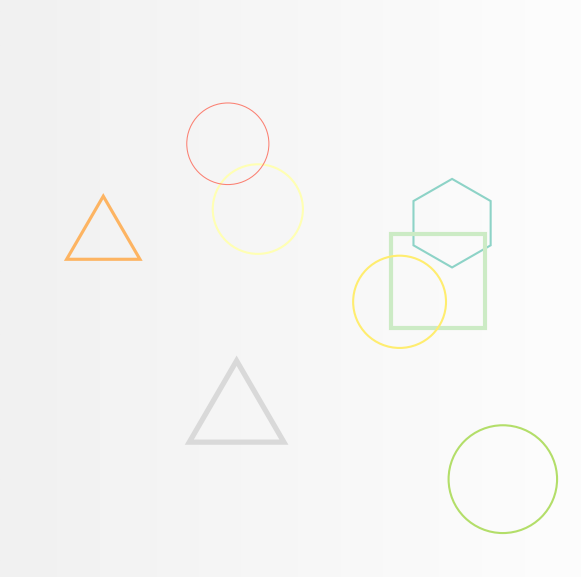[{"shape": "hexagon", "thickness": 1, "radius": 0.38, "center": [0.778, 0.613]}, {"shape": "circle", "thickness": 1, "radius": 0.39, "center": [0.444, 0.637]}, {"shape": "circle", "thickness": 0.5, "radius": 0.35, "center": [0.392, 0.75]}, {"shape": "triangle", "thickness": 1.5, "radius": 0.36, "center": [0.178, 0.587]}, {"shape": "circle", "thickness": 1, "radius": 0.47, "center": [0.865, 0.169]}, {"shape": "triangle", "thickness": 2.5, "radius": 0.47, "center": [0.407, 0.281]}, {"shape": "square", "thickness": 2, "radius": 0.41, "center": [0.754, 0.513]}, {"shape": "circle", "thickness": 1, "radius": 0.4, "center": [0.687, 0.477]}]